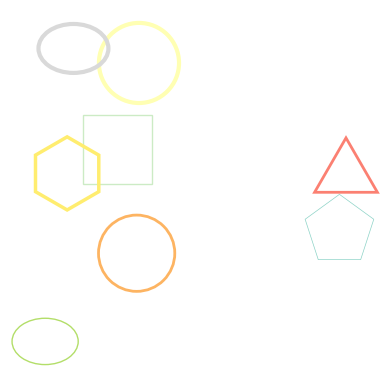[{"shape": "pentagon", "thickness": 0.5, "radius": 0.47, "center": [0.882, 0.401]}, {"shape": "circle", "thickness": 3, "radius": 0.52, "center": [0.361, 0.836]}, {"shape": "triangle", "thickness": 2, "radius": 0.47, "center": [0.899, 0.548]}, {"shape": "circle", "thickness": 2, "radius": 0.5, "center": [0.355, 0.342]}, {"shape": "oval", "thickness": 1, "radius": 0.43, "center": [0.117, 0.113]}, {"shape": "oval", "thickness": 3, "radius": 0.45, "center": [0.191, 0.874]}, {"shape": "square", "thickness": 1, "radius": 0.45, "center": [0.305, 0.612]}, {"shape": "hexagon", "thickness": 2.5, "radius": 0.47, "center": [0.174, 0.55]}]